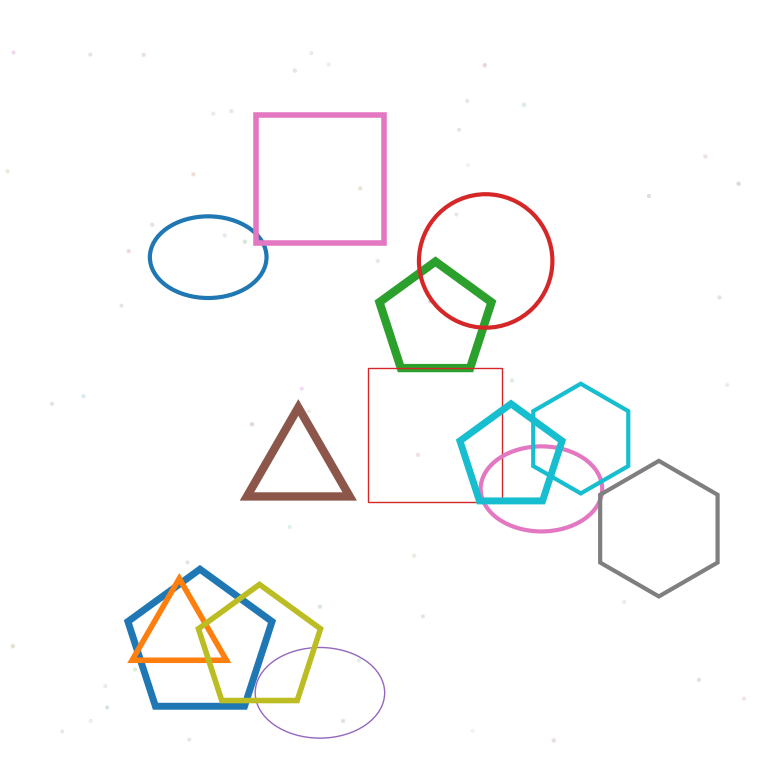[{"shape": "oval", "thickness": 1.5, "radius": 0.38, "center": [0.27, 0.666]}, {"shape": "pentagon", "thickness": 2.5, "radius": 0.49, "center": [0.26, 0.162]}, {"shape": "triangle", "thickness": 2, "radius": 0.35, "center": [0.233, 0.178]}, {"shape": "pentagon", "thickness": 3, "radius": 0.38, "center": [0.566, 0.584]}, {"shape": "square", "thickness": 0.5, "radius": 0.43, "center": [0.565, 0.435]}, {"shape": "circle", "thickness": 1.5, "radius": 0.43, "center": [0.631, 0.661]}, {"shape": "oval", "thickness": 0.5, "radius": 0.42, "center": [0.415, 0.1]}, {"shape": "triangle", "thickness": 3, "radius": 0.39, "center": [0.387, 0.394]}, {"shape": "oval", "thickness": 1.5, "radius": 0.39, "center": [0.703, 0.365]}, {"shape": "square", "thickness": 2, "radius": 0.42, "center": [0.416, 0.768]}, {"shape": "hexagon", "thickness": 1.5, "radius": 0.44, "center": [0.856, 0.313]}, {"shape": "pentagon", "thickness": 2, "radius": 0.42, "center": [0.337, 0.158]}, {"shape": "pentagon", "thickness": 2.5, "radius": 0.35, "center": [0.664, 0.406]}, {"shape": "hexagon", "thickness": 1.5, "radius": 0.36, "center": [0.754, 0.43]}]